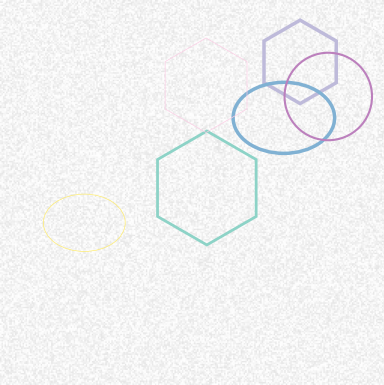[{"shape": "hexagon", "thickness": 2, "radius": 0.74, "center": [0.537, 0.512]}, {"shape": "hexagon", "thickness": 2.5, "radius": 0.54, "center": [0.78, 0.839]}, {"shape": "oval", "thickness": 2.5, "radius": 0.66, "center": [0.737, 0.694]}, {"shape": "hexagon", "thickness": 0.5, "radius": 0.61, "center": [0.535, 0.778]}, {"shape": "circle", "thickness": 1.5, "radius": 0.57, "center": [0.853, 0.749]}, {"shape": "oval", "thickness": 0.5, "radius": 0.53, "center": [0.219, 0.421]}]